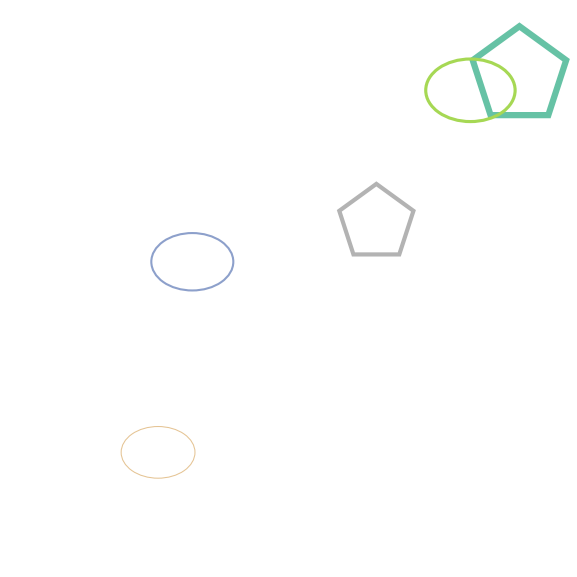[{"shape": "pentagon", "thickness": 3, "radius": 0.43, "center": [0.899, 0.869]}, {"shape": "oval", "thickness": 1, "radius": 0.35, "center": [0.333, 0.546]}, {"shape": "oval", "thickness": 1.5, "radius": 0.39, "center": [0.815, 0.843]}, {"shape": "oval", "thickness": 0.5, "radius": 0.32, "center": [0.274, 0.216]}, {"shape": "pentagon", "thickness": 2, "radius": 0.34, "center": [0.652, 0.613]}]